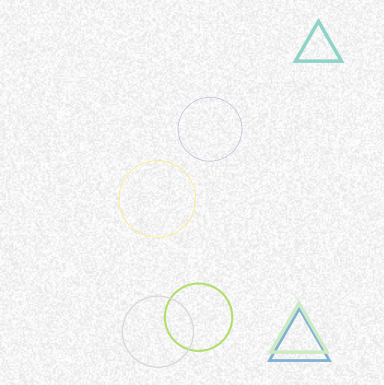[{"shape": "triangle", "thickness": 2.5, "radius": 0.34, "center": [0.827, 0.876]}, {"shape": "circle", "thickness": 0.5, "radius": 0.42, "center": [0.545, 0.664]}, {"shape": "triangle", "thickness": 2, "radius": 0.45, "center": [0.778, 0.109]}, {"shape": "circle", "thickness": 1.5, "radius": 0.44, "center": [0.516, 0.176]}, {"shape": "circle", "thickness": 1, "radius": 0.46, "center": [0.41, 0.139]}, {"shape": "triangle", "thickness": 2.5, "radius": 0.42, "center": [0.776, 0.128]}, {"shape": "circle", "thickness": 0.5, "radius": 0.5, "center": [0.409, 0.483]}]